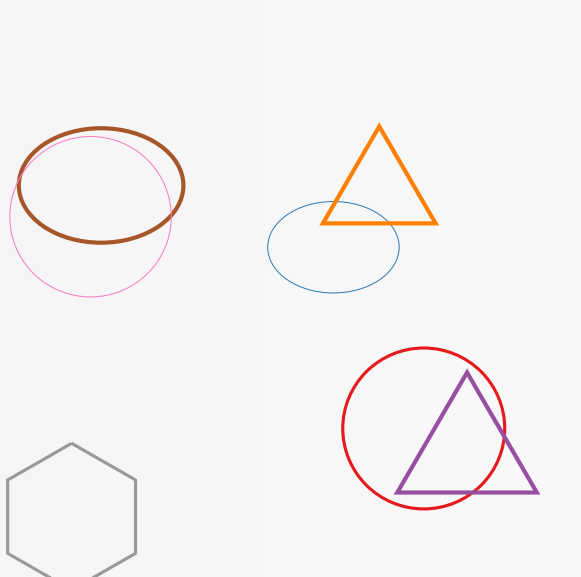[{"shape": "circle", "thickness": 1.5, "radius": 0.7, "center": [0.729, 0.257]}, {"shape": "oval", "thickness": 0.5, "radius": 0.57, "center": [0.574, 0.571]}, {"shape": "triangle", "thickness": 2, "radius": 0.69, "center": [0.804, 0.216]}, {"shape": "triangle", "thickness": 2, "radius": 0.56, "center": [0.653, 0.668]}, {"shape": "oval", "thickness": 2, "radius": 0.71, "center": [0.174, 0.678]}, {"shape": "circle", "thickness": 0.5, "radius": 0.69, "center": [0.156, 0.624]}, {"shape": "hexagon", "thickness": 1.5, "radius": 0.64, "center": [0.123, 0.104]}]